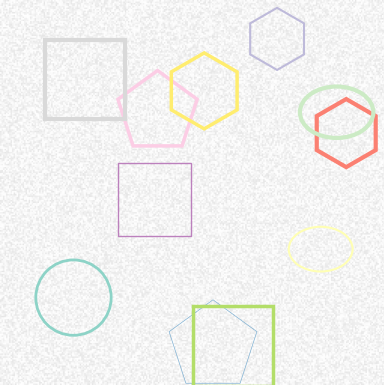[{"shape": "circle", "thickness": 2, "radius": 0.49, "center": [0.191, 0.227]}, {"shape": "oval", "thickness": 1.5, "radius": 0.41, "center": [0.833, 0.353]}, {"shape": "hexagon", "thickness": 1.5, "radius": 0.4, "center": [0.72, 0.899]}, {"shape": "hexagon", "thickness": 3, "radius": 0.44, "center": [0.899, 0.654]}, {"shape": "pentagon", "thickness": 0.5, "radius": 0.6, "center": [0.553, 0.101]}, {"shape": "square", "thickness": 2.5, "radius": 0.52, "center": [0.605, 0.102]}, {"shape": "pentagon", "thickness": 2.5, "radius": 0.54, "center": [0.409, 0.709]}, {"shape": "square", "thickness": 3, "radius": 0.52, "center": [0.22, 0.793]}, {"shape": "square", "thickness": 1, "radius": 0.47, "center": [0.401, 0.482]}, {"shape": "oval", "thickness": 3, "radius": 0.48, "center": [0.874, 0.708]}, {"shape": "hexagon", "thickness": 2.5, "radius": 0.49, "center": [0.53, 0.764]}]